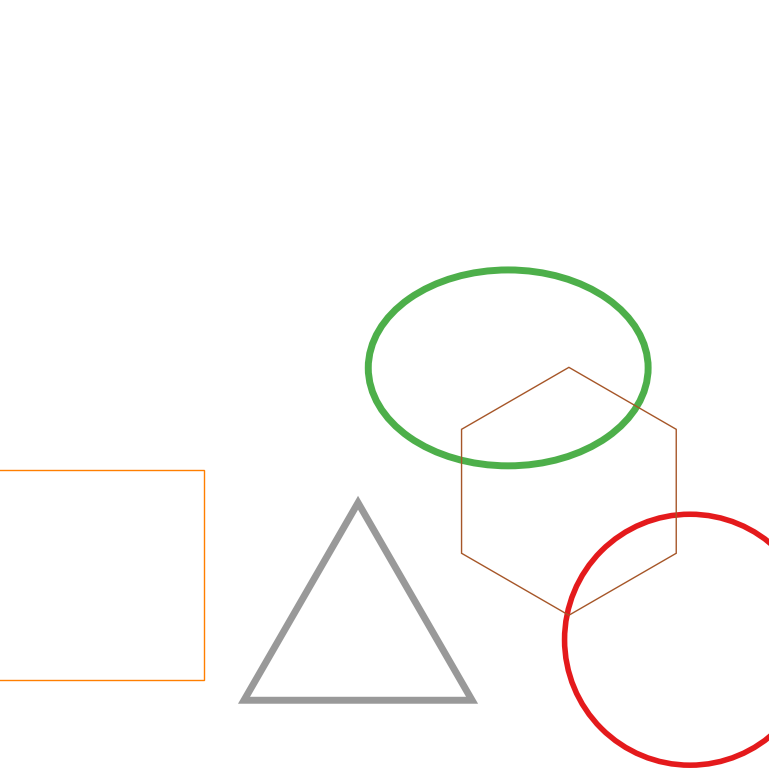[{"shape": "circle", "thickness": 2, "radius": 0.81, "center": [0.896, 0.169]}, {"shape": "oval", "thickness": 2.5, "radius": 0.91, "center": [0.66, 0.522]}, {"shape": "square", "thickness": 0.5, "radius": 0.68, "center": [0.129, 0.253]}, {"shape": "hexagon", "thickness": 0.5, "radius": 0.8, "center": [0.739, 0.362]}, {"shape": "triangle", "thickness": 2.5, "radius": 0.85, "center": [0.465, 0.176]}]